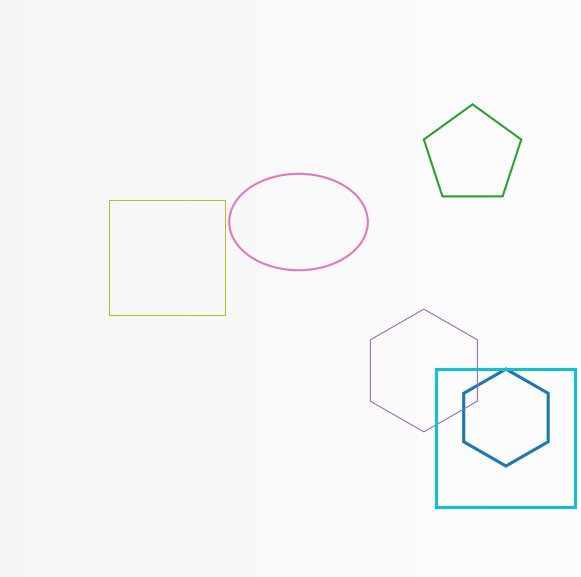[{"shape": "hexagon", "thickness": 1.5, "radius": 0.42, "center": [0.87, 0.276]}, {"shape": "pentagon", "thickness": 1, "radius": 0.44, "center": [0.813, 0.73]}, {"shape": "hexagon", "thickness": 0.5, "radius": 0.53, "center": [0.729, 0.358]}, {"shape": "oval", "thickness": 1, "radius": 0.6, "center": [0.514, 0.615]}, {"shape": "square", "thickness": 0.5, "radius": 0.5, "center": [0.288, 0.553]}, {"shape": "square", "thickness": 1.5, "radius": 0.6, "center": [0.869, 0.241]}]